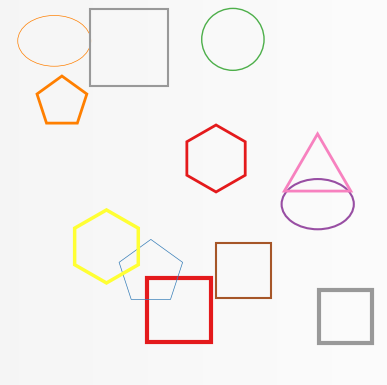[{"shape": "hexagon", "thickness": 2, "radius": 0.43, "center": [0.558, 0.588]}, {"shape": "square", "thickness": 3, "radius": 0.41, "center": [0.462, 0.195]}, {"shape": "pentagon", "thickness": 0.5, "radius": 0.43, "center": [0.389, 0.292]}, {"shape": "circle", "thickness": 1, "radius": 0.4, "center": [0.601, 0.898]}, {"shape": "oval", "thickness": 1.5, "radius": 0.47, "center": [0.82, 0.47]}, {"shape": "oval", "thickness": 0.5, "radius": 0.47, "center": [0.14, 0.894]}, {"shape": "pentagon", "thickness": 2, "radius": 0.34, "center": [0.16, 0.735]}, {"shape": "hexagon", "thickness": 2.5, "radius": 0.47, "center": [0.275, 0.36]}, {"shape": "square", "thickness": 1.5, "radius": 0.36, "center": [0.628, 0.297]}, {"shape": "triangle", "thickness": 2, "radius": 0.5, "center": [0.82, 0.553]}, {"shape": "square", "thickness": 1.5, "radius": 0.5, "center": [0.332, 0.877]}, {"shape": "square", "thickness": 3, "radius": 0.34, "center": [0.892, 0.177]}]